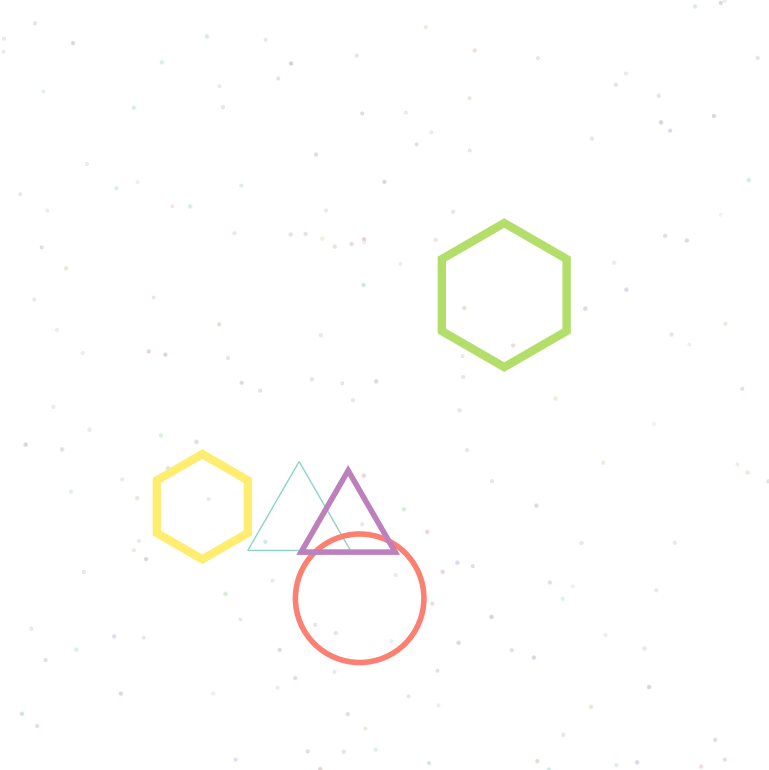[{"shape": "triangle", "thickness": 0.5, "radius": 0.39, "center": [0.388, 0.324]}, {"shape": "circle", "thickness": 2, "radius": 0.42, "center": [0.467, 0.223]}, {"shape": "hexagon", "thickness": 3, "radius": 0.47, "center": [0.655, 0.617]}, {"shape": "triangle", "thickness": 2, "radius": 0.35, "center": [0.452, 0.318]}, {"shape": "hexagon", "thickness": 3, "radius": 0.34, "center": [0.263, 0.342]}]